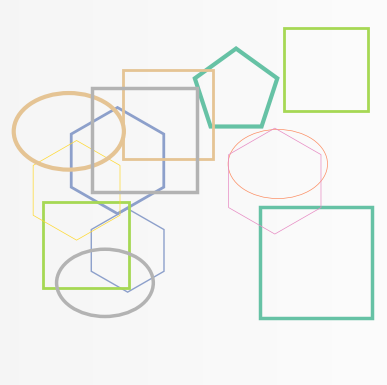[{"shape": "square", "thickness": 2.5, "radius": 0.72, "center": [0.816, 0.319]}, {"shape": "pentagon", "thickness": 3, "radius": 0.56, "center": [0.609, 0.762]}, {"shape": "oval", "thickness": 0.5, "radius": 0.64, "center": [0.717, 0.574]}, {"shape": "hexagon", "thickness": 1, "radius": 0.54, "center": [0.329, 0.35]}, {"shape": "hexagon", "thickness": 2, "radius": 0.69, "center": [0.303, 0.583]}, {"shape": "hexagon", "thickness": 0.5, "radius": 0.69, "center": [0.709, 0.53]}, {"shape": "square", "thickness": 2, "radius": 0.54, "center": [0.841, 0.82]}, {"shape": "square", "thickness": 2, "radius": 0.56, "center": [0.222, 0.363]}, {"shape": "hexagon", "thickness": 0.5, "radius": 0.65, "center": [0.198, 0.506]}, {"shape": "oval", "thickness": 3, "radius": 0.71, "center": [0.178, 0.659]}, {"shape": "square", "thickness": 2, "radius": 0.58, "center": [0.433, 0.702]}, {"shape": "square", "thickness": 2.5, "radius": 0.68, "center": [0.373, 0.636]}, {"shape": "oval", "thickness": 2.5, "radius": 0.62, "center": [0.271, 0.265]}]